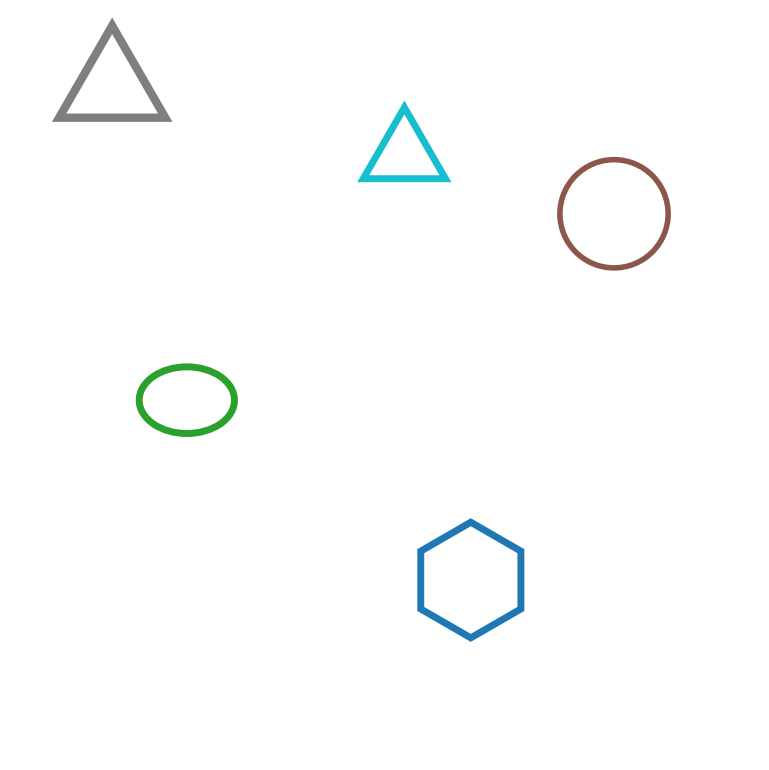[{"shape": "hexagon", "thickness": 2.5, "radius": 0.38, "center": [0.611, 0.247]}, {"shape": "oval", "thickness": 2.5, "radius": 0.31, "center": [0.243, 0.48]}, {"shape": "circle", "thickness": 2, "radius": 0.35, "center": [0.797, 0.722]}, {"shape": "triangle", "thickness": 3, "radius": 0.4, "center": [0.146, 0.887]}, {"shape": "triangle", "thickness": 2.5, "radius": 0.31, "center": [0.525, 0.799]}]